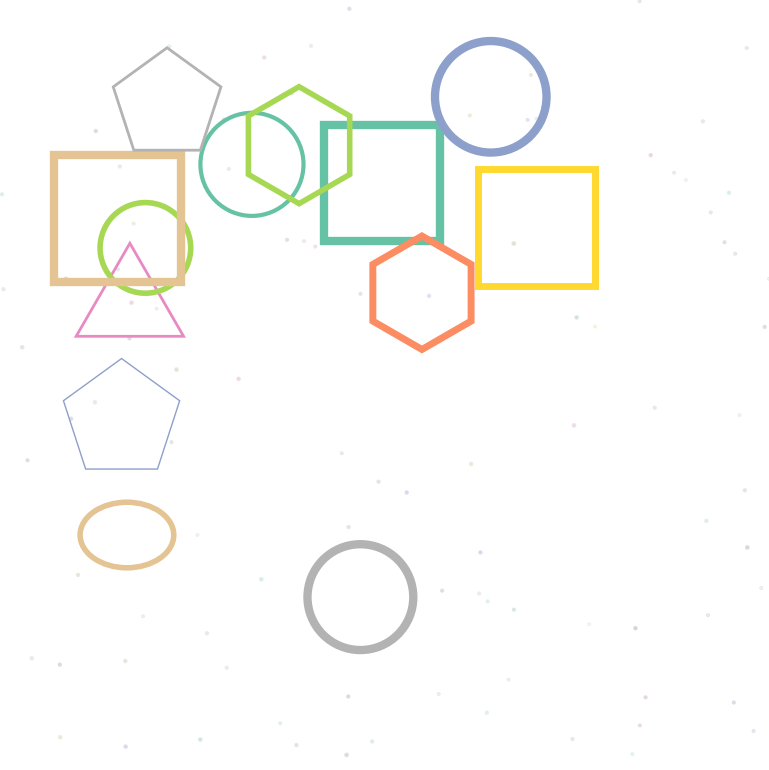[{"shape": "circle", "thickness": 1.5, "radius": 0.33, "center": [0.327, 0.787]}, {"shape": "square", "thickness": 3, "radius": 0.38, "center": [0.496, 0.763]}, {"shape": "hexagon", "thickness": 2.5, "radius": 0.37, "center": [0.548, 0.62]}, {"shape": "circle", "thickness": 3, "radius": 0.36, "center": [0.637, 0.874]}, {"shape": "pentagon", "thickness": 0.5, "radius": 0.4, "center": [0.158, 0.455]}, {"shape": "triangle", "thickness": 1, "radius": 0.4, "center": [0.169, 0.604]}, {"shape": "circle", "thickness": 2, "radius": 0.29, "center": [0.189, 0.678]}, {"shape": "hexagon", "thickness": 2, "radius": 0.38, "center": [0.388, 0.811]}, {"shape": "square", "thickness": 2.5, "radius": 0.38, "center": [0.697, 0.704]}, {"shape": "oval", "thickness": 2, "radius": 0.3, "center": [0.165, 0.305]}, {"shape": "square", "thickness": 3, "radius": 0.41, "center": [0.152, 0.716]}, {"shape": "circle", "thickness": 3, "radius": 0.34, "center": [0.468, 0.225]}, {"shape": "pentagon", "thickness": 1, "radius": 0.37, "center": [0.217, 0.864]}]